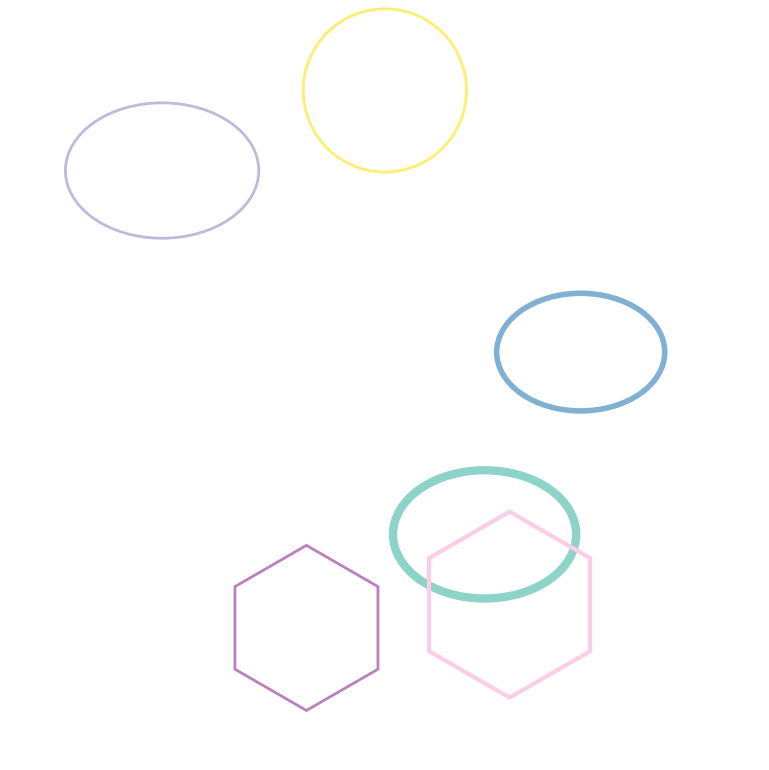[{"shape": "oval", "thickness": 3, "radius": 0.59, "center": [0.629, 0.306]}, {"shape": "oval", "thickness": 1, "radius": 0.63, "center": [0.211, 0.779]}, {"shape": "oval", "thickness": 2, "radius": 0.55, "center": [0.754, 0.543]}, {"shape": "hexagon", "thickness": 1.5, "radius": 0.6, "center": [0.662, 0.215]}, {"shape": "hexagon", "thickness": 1, "radius": 0.54, "center": [0.398, 0.185]}, {"shape": "circle", "thickness": 1, "radius": 0.53, "center": [0.5, 0.883]}]